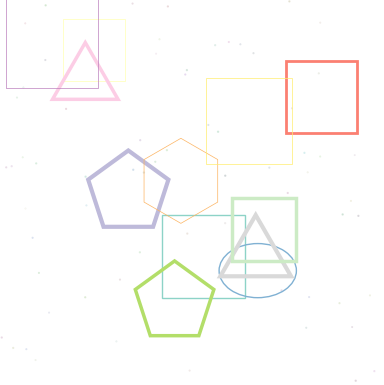[{"shape": "square", "thickness": 1, "radius": 0.54, "center": [0.529, 0.334]}, {"shape": "square", "thickness": 0.5, "radius": 0.4, "center": [0.244, 0.869]}, {"shape": "pentagon", "thickness": 3, "radius": 0.55, "center": [0.333, 0.5]}, {"shape": "square", "thickness": 2, "radius": 0.46, "center": [0.836, 0.748]}, {"shape": "oval", "thickness": 1, "radius": 0.5, "center": [0.669, 0.297]}, {"shape": "hexagon", "thickness": 0.5, "radius": 0.55, "center": [0.47, 0.53]}, {"shape": "pentagon", "thickness": 2.5, "radius": 0.54, "center": [0.453, 0.215]}, {"shape": "triangle", "thickness": 2.5, "radius": 0.49, "center": [0.222, 0.791]}, {"shape": "triangle", "thickness": 3, "radius": 0.53, "center": [0.664, 0.335]}, {"shape": "square", "thickness": 0.5, "radius": 0.6, "center": [0.134, 0.891]}, {"shape": "square", "thickness": 2.5, "radius": 0.41, "center": [0.685, 0.404]}, {"shape": "square", "thickness": 0.5, "radius": 0.56, "center": [0.646, 0.686]}]